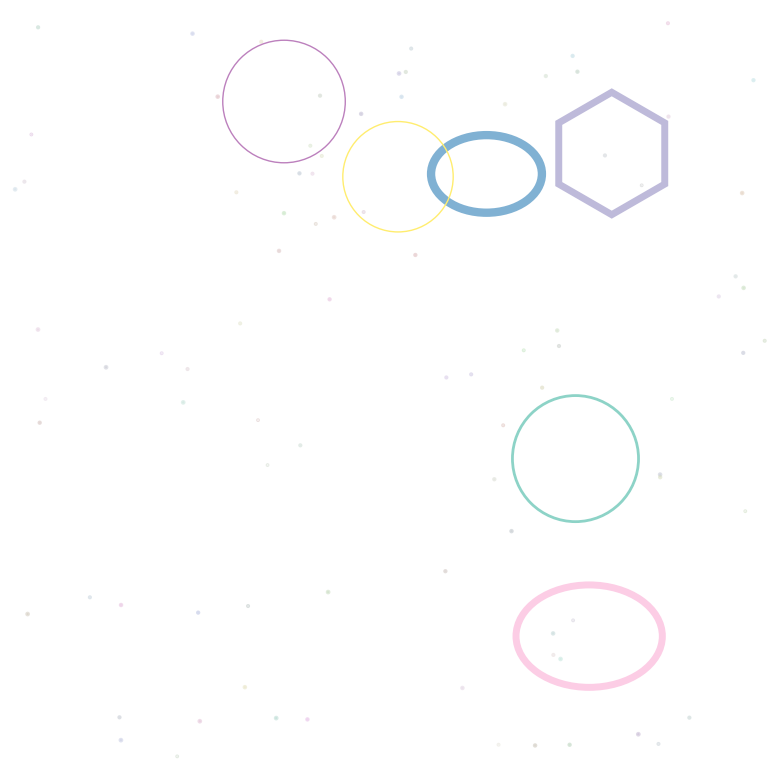[{"shape": "circle", "thickness": 1, "radius": 0.41, "center": [0.747, 0.404]}, {"shape": "hexagon", "thickness": 2.5, "radius": 0.4, "center": [0.794, 0.801]}, {"shape": "oval", "thickness": 3, "radius": 0.36, "center": [0.632, 0.774]}, {"shape": "oval", "thickness": 2.5, "radius": 0.48, "center": [0.765, 0.174]}, {"shape": "circle", "thickness": 0.5, "radius": 0.4, "center": [0.369, 0.868]}, {"shape": "circle", "thickness": 0.5, "radius": 0.36, "center": [0.517, 0.77]}]